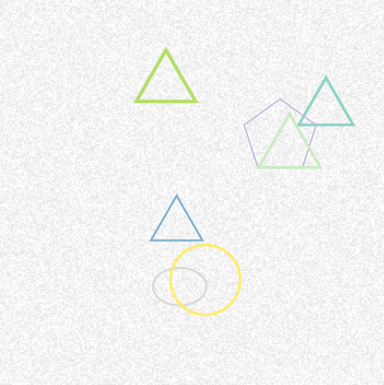[{"shape": "triangle", "thickness": 2, "radius": 0.41, "center": [0.847, 0.717]}, {"shape": "pentagon", "thickness": 1, "radius": 0.49, "center": [0.728, 0.645]}, {"shape": "triangle", "thickness": 1.5, "radius": 0.39, "center": [0.459, 0.414]}, {"shape": "triangle", "thickness": 2.5, "radius": 0.45, "center": [0.431, 0.781]}, {"shape": "oval", "thickness": 1.5, "radius": 0.35, "center": [0.467, 0.255]}, {"shape": "triangle", "thickness": 2, "radius": 0.46, "center": [0.752, 0.611]}, {"shape": "circle", "thickness": 2, "radius": 0.45, "center": [0.533, 0.273]}]